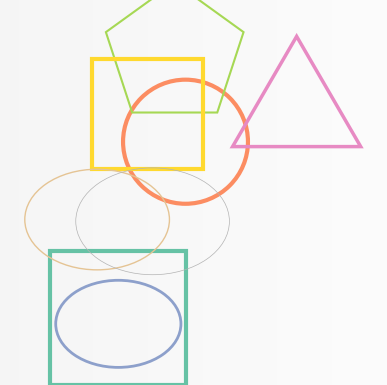[{"shape": "square", "thickness": 3, "radius": 0.87, "center": [0.305, 0.174]}, {"shape": "circle", "thickness": 3, "radius": 0.81, "center": [0.479, 0.632]}, {"shape": "oval", "thickness": 2, "radius": 0.81, "center": [0.305, 0.159]}, {"shape": "triangle", "thickness": 2.5, "radius": 0.95, "center": [0.766, 0.715]}, {"shape": "pentagon", "thickness": 1.5, "radius": 0.93, "center": [0.451, 0.859]}, {"shape": "square", "thickness": 3, "radius": 0.71, "center": [0.381, 0.703]}, {"shape": "oval", "thickness": 1, "radius": 0.93, "center": [0.251, 0.43]}, {"shape": "oval", "thickness": 0.5, "radius": 0.99, "center": [0.394, 0.425]}]